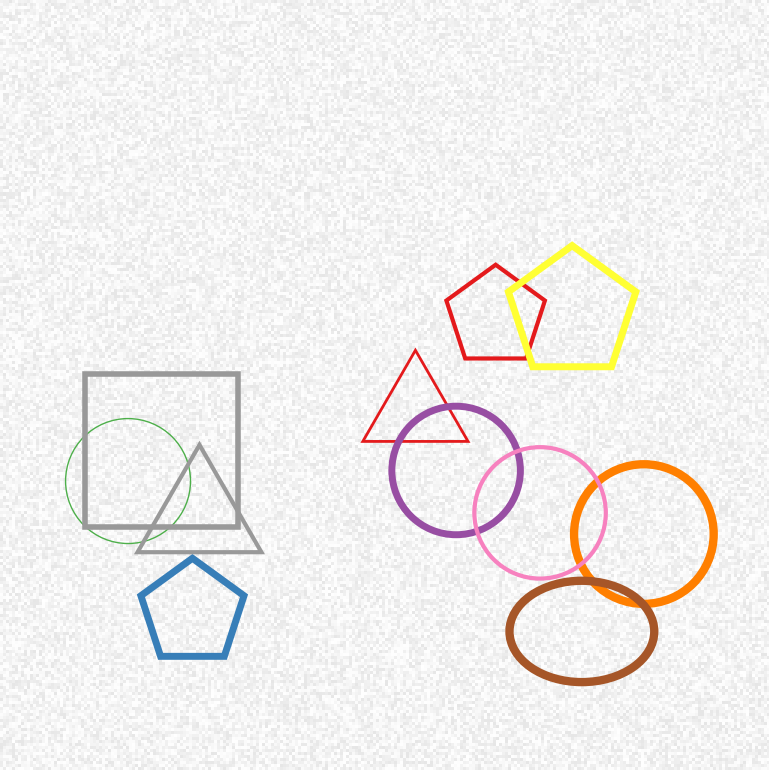[{"shape": "triangle", "thickness": 1, "radius": 0.39, "center": [0.54, 0.466]}, {"shape": "pentagon", "thickness": 1.5, "radius": 0.34, "center": [0.644, 0.589]}, {"shape": "pentagon", "thickness": 2.5, "radius": 0.35, "center": [0.25, 0.205]}, {"shape": "circle", "thickness": 0.5, "radius": 0.41, "center": [0.166, 0.375]}, {"shape": "circle", "thickness": 2.5, "radius": 0.42, "center": [0.592, 0.389]}, {"shape": "circle", "thickness": 3, "radius": 0.45, "center": [0.836, 0.306]}, {"shape": "pentagon", "thickness": 2.5, "radius": 0.43, "center": [0.743, 0.594]}, {"shape": "oval", "thickness": 3, "radius": 0.47, "center": [0.756, 0.18]}, {"shape": "circle", "thickness": 1.5, "radius": 0.43, "center": [0.701, 0.334]}, {"shape": "square", "thickness": 2, "radius": 0.5, "center": [0.21, 0.415]}, {"shape": "triangle", "thickness": 1.5, "radius": 0.46, "center": [0.259, 0.329]}]